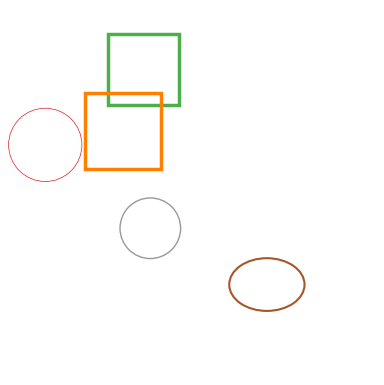[{"shape": "circle", "thickness": 0.5, "radius": 0.48, "center": [0.118, 0.624]}, {"shape": "square", "thickness": 2.5, "radius": 0.46, "center": [0.374, 0.819]}, {"shape": "square", "thickness": 2.5, "radius": 0.49, "center": [0.32, 0.66]}, {"shape": "oval", "thickness": 1.5, "radius": 0.49, "center": [0.693, 0.261]}, {"shape": "circle", "thickness": 1, "radius": 0.39, "center": [0.39, 0.407]}]